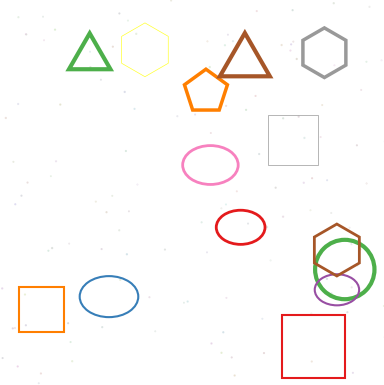[{"shape": "square", "thickness": 1.5, "radius": 0.41, "center": [0.813, 0.101]}, {"shape": "oval", "thickness": 2, "radius": 0.32, "center": [0.625, 0.41]}, {"shape": "oval", "thickness": 1.5, "radius": 0.38, "center": [0.283, 0.23]}, {"shape": "circle", "thickness": 3, "radius": 0.39, "center": [0.896, 0.3]}, {"shape": "triangle", "thickness": 3, "radius": 0.31, "center": [0.233, 0.851]}, {"shape": "oval", "thickness": 1.5, "radius": 0.29, "center": [0.875, 0.247]}, {"shape": "pentagon", "thickness": 2.5, "radius": 0.29, "center": [0.535, 0.762]}, {"shape": "square", "thickness": 1.5, "radius": 0.29, "center": [0.108, 0.195]}, {"shape": "hexagon", "thickness": 0.5, "radius": 0.35, "center": [0.377, 0.871]}, {"shape": "triangle", "thickness": 3, "radius": 0.37, "center": [0.636, 0.839]}, {"shape": "hexagon", "thickness": 2, "radius": 0.34, "center": [0.875, 0.351]}, {"shape": "oval", "thickness": 2, "radius": 0.36, "center": [0.547, 0.571]}, {"shape": "square", "thickness": 0.5, "radius": 0.32, "center": [0.761, 0.636]}, {"shape": "hexagon", "thickness": 2.5, "radius": 0.32, "center": [0.843, 0.863]}]